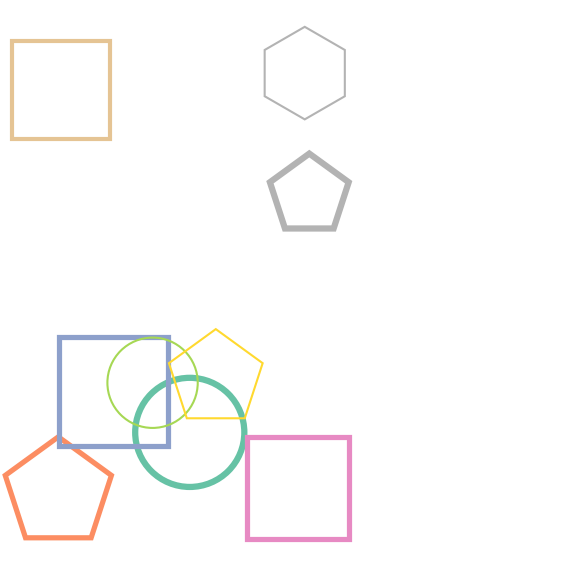[{"shape": "circle", "thickness": 3, "radius": 0.47, "center": [0.329, 0.25]}, {"shape": "pentagon", "thickness": 2.5, "radius": 0.48, "center": [0.101, 0.146]}, {"shape": "square", "thickness": 2.5, "radius": 0.47, "center": [0.197, 0.321]}, {"shape": "square", "thickness": 2.5, "radius": 0.44, "center": [0.516, 0.154]}, {"shape": "circle", "thickness": 1, "radius": 0.39, "center": [0.264, 0.336]}, {"shape": "pentagon", "thickness": 1, "radius": 0.43, "center": [0.374, 0.344]}, {"shape": "square", "thickness": 2, "radius": 0.42, "center": [0.105, 0.844]}, {"shape": "hexagon", "thickness": 1, "radius": 0.4, "center": [0.528, 0.873]}, {"shape": "pentagon", "thickness": 3, "radius": 0.36, "center": [0.536, 0.661]}]